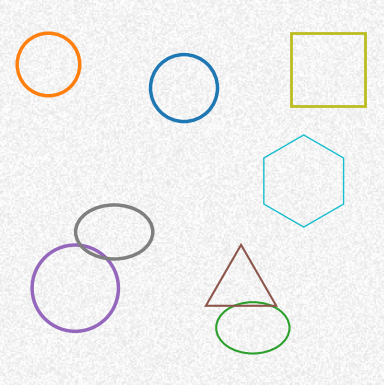[{"shape": "circle", "thickness": 2.5, "radius": 0.43, "center": [0.478, 0.771]}, {"shape": "circle", "thickness": 2.5, "radius": 0.41, "center": [0.126, 0.833]}, {"shape": "oval", "thickness": 1.5, "radius": 0.48, "center": [0.657, 0.148]}, {"shape": "circle", "thickness": 2.5, "radius": 0.56, "center": [0.196, 0.252]}, {"shape": "triangle", "thickness": 1.5, "radius": 0.53, "center": [0.626, 0.259]}, {"shape": "oval", "thickness": 2.5, "radius": 0.5, "center": [0.297, 0.397]}, {"shape": "square", "thickness": 2, "radius": 0.48, "center": [0.852, 0.819]}, {"shape": "hexagon", "thickness": 1, "radius": 0.6, "center": [0.789, 0.53]}]